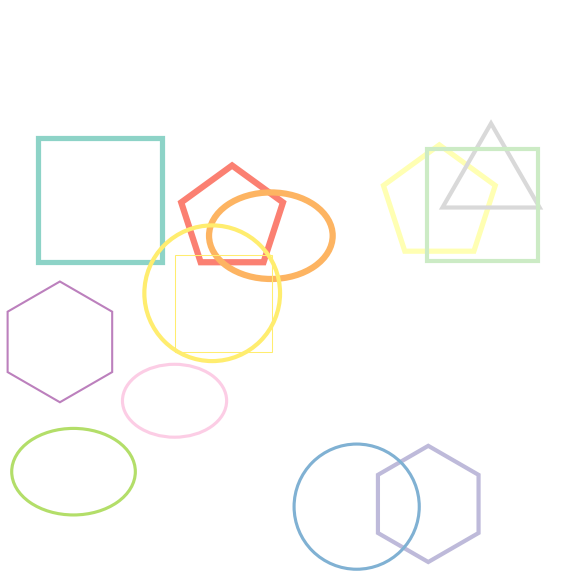[{"shape": "square", "thickness": 2.5, "radius": 0.54, "center": [0.173, 0.652]}, {"shape": "pentagon", "thickness": 2.5, "radius": 0.51, "center": [0.761, 0.647]}, {"shape": "hexagon", "thickness": 2, "radius": 0.5, "center": [0.742, 0.127]}, {"shape": "pentagon", "thickness": 3, "radius": 0.46, "center": [0.402, 0.62]}, {"shape": "circle", "thickness": 1.5, "radius": 0.54, "center": [0.618, 0.122]}, {"shape": "oval", "thickness": 3, "radius": 0.54, "center": [0.469, 0.591]}, {"shape": "oval", "thickness": 1.5, "radius": 0.54, "center": [0.127, 0.182]}, {"shape": "oval", "thickness": 1.5, "radius": 0.45, "center": [0.302, 0.305]}, {"shape": "triangle", "thickness": 2, "radius": 0.49, "center": [0.85, 0.688]}, {"shape": "hexagon", "thickness": 1, "radius": 0.52, "center": [0.104, 0.407]}, {"shape": "square", "thickness": 2, "radius": 0.48, "center": [0.835, 0.644]}, {"shape": "circle", "thickness": 2, "radius": 0.59, "center": [0.367, 0.491]}, {"shape": "square", "thickness": 0.5, "radius": 0.42, "center": [0.387, 0.474]}]